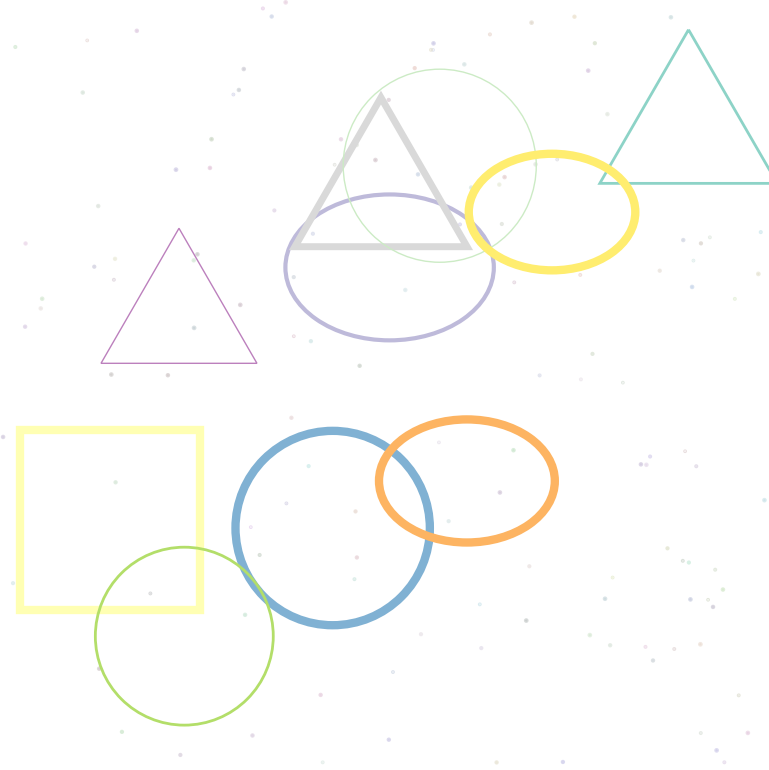[{"shape": "triangle", "thickness": 1, "radius": 0.67, "center": [0.894, 0.828]}, {"shape": "square", "thickness": 3, "radius": 0.58, "center": [0.143, 0.324]}, {"shape": "oval", "thickness": 1.5, "radius": 0.68, "center": [0.506, 0.653]}, {"shape": "circle", "thickness": 3, "radius": 0.63, "center": [0.432, 0.314]}, {"shape": "oval", "thickness": 3, "radius": 0.57, "center": [0.606, 0.375]}, {"shape": "circle", "thickness": 1, "radius": 0.58, "center": [0.239, 0.174]}, {"shape": "triangle", "thickness": 2.5, "radius": 0.65, "center": [0.495, 0.744]}, {"shape": "triangle", "thickness": 0.5, "radius": 0.58, "center": [0.232, 0.587]}, {"shape": "circle", "thickness": 0.5, "radius": 0.63, "center": [0.571, 0.785]}, {"shape": "oval", "thickness": 3, "radius": 0.54, "center": [0.717, 0.725]}]